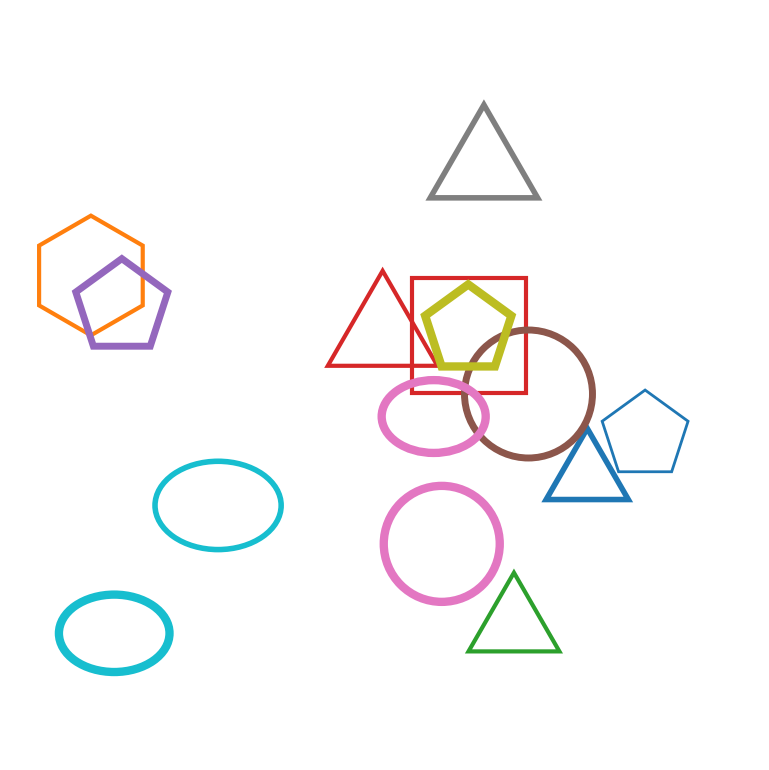[{"shape": "triangle", "thickness": 2, "radius": 0.31, "center": [0.763, 0.382]}, {"shape": "pentagon", "thickness": 1, "radius": 0.29, "center": [0.838, 0.435]}, {"shape": "hexagon", "thickness": 1.5, "radius": 0.39, "center": [0.118, 0.642]}, {"shape": "triangle", "thickness": 1.5, "radius": 0.34, "center": [0.667, 0.188]}, {"shape": "square", "thickness": 1.5, "radius": 0.37, "center": [0.609, 0.564]}, {"shape": "triangle", "thickness": 1.5, "radius": 0.41, "center": [0.497, 0.566]}, {"shape": "pentagon", "thickness": 2.5, "radius": 0.31, "center": [0.158, 0.601]}, {"shape": "circle", "thickness": 2.5, "radius": 0.42, "center": [0.686, 0.488]}, {"shape": "oval", "thickness": 3, "radius": 0.34, "center": [0.563, 0.459]}, {"shape": "circle", "thickness": 3, "radius": 0.38, "center": [0.574, 0.294]}, {"shape": "triangle", "thickness": 2, "radius": 0.4, "center": [0.628, 0.783]}, {"shape": "pentagon", "thickness": 3, "radius": 0.29, "center": [0.608, 0.572]}, {"shape": "oval", "thickness": 2, "radius": 0.41, "center": [0.283, 0.344]}, {"shape": "oval", "thickness": 3, "radius": 0.36, "center": [0.148, 0.178]}]